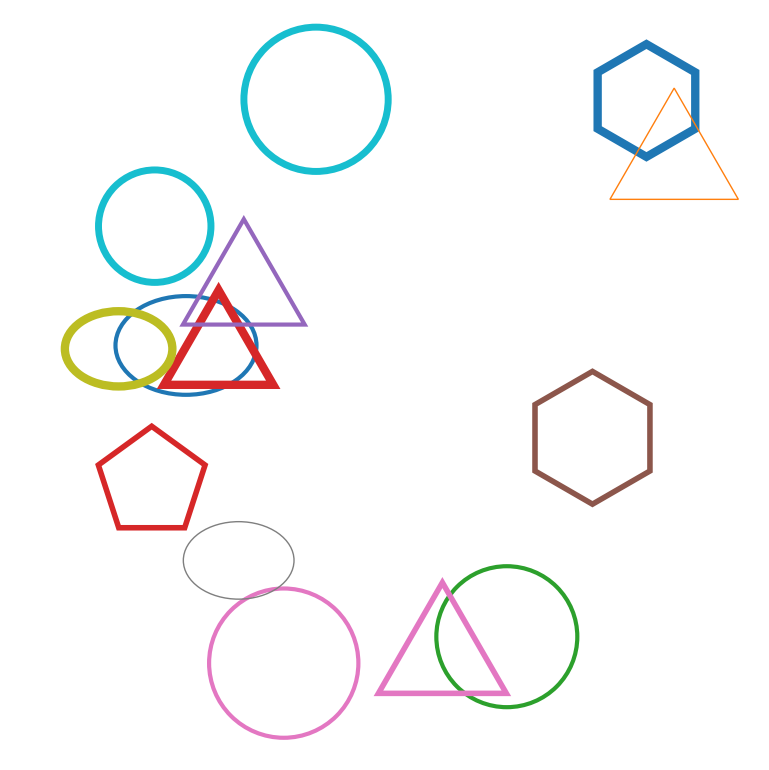[{"shape": "oval", "thickness": 1.5, "radius": 0.46, "center": [0.242, 0.551]}, {"shape": "hexagon", "thickness": 3, "radius": 0.37, "center": [0.84, 0.869]}, {"shape": "triangle", "thickness": 0.5, "radius": 0.48, "center": [0.876, 0.789]}, {"shape": "circle", "thickness": 1.5, "radius": 0.46, "center": [0.658, 0.173]}, {"shape": "triangle", "thickness": 3, "radius": 0.41, "center": [0.284, 0.541]}, {"shape": "pentagon", "thickness": 2, "radius": 0.36, "center": [0.197, 0.374]}, {"shape": "triangle", "thickness": 1.5, "radius": 0.46, "center": [0.317, 0.624]}, {"shape": "hexagon", "thickness": 2, "radius": 0.43, "center": [0.769, 0.431]}, {"shape": "circle", "thickness": 1.5, "radius": 0.48, "center": [0.368, 0.139]}, {"shape": "triangle", "thickness": 2, "radius": 0.48, "center": [0.575, 0.147]}, {"shape": "oval", "thickness": 0.5, "radius": 0.36, "center": [0.31, 0.272]}, {"shape": "oval", "thickness": 3, "radius": 0.35, "center": [0.154, 0.547]}, {"shape": "circle", "thickness": 2.5, "radius": 0.47, "center": [0.41, 0.871]}, {"shape": "circle", "thickness": 2.5, "radius": 0.37, "center": [0.201, 0.706]}]